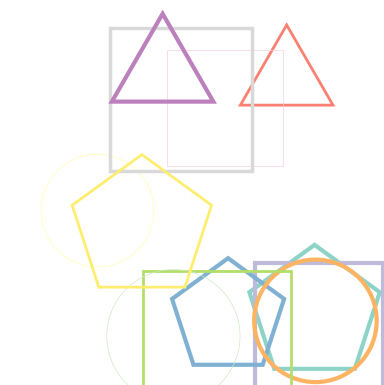[{"shape": "pentagon", "thickness": 3, "radius": 0.89, "center": [0.817, 0.186]}, {"shape": "circle", "thickness": 0.5, "radius": 0.73, "center": [0.253, 0.453]}, {"shape": "square", "thickness": 3, "radius": 0.84, "center": [0.829, 0.149]}, {"shape": "triangle", "thickness": 2, "radius": 0.69, "center": [0.745, 0.796]}, {"shape": "pentagon", "thickness": 3, "radius": 0.77, "center": [0.592, 0.176]}, {"shape": "circle", "thickness": 3, "radius": 0.8, "center": [0.819, 0.167]}, {"shape": "square", "thickness": 2, "radius": 0.96, "center": [0.563, 0.102]}, {"shape": "square", "thickness": 0.5, "radius": 0.75, "center": [0.586, 0.719]}, {"shape": "square", "thickness": 2.5, "radius": 0.93, "center": [0.47, 0.741]}, {"shape": "triangle", "thickness": 3, "radius": 0.76, "center": [0.422, 0.812]}, {"shape": "circle", "thickness": 0.5, "radius": 0.87, "center": [0.45, 0.127]}, {"shape": "pentagon", "thickness": 2, "radius": 0.95, "center": [0.368, 0.408]}]